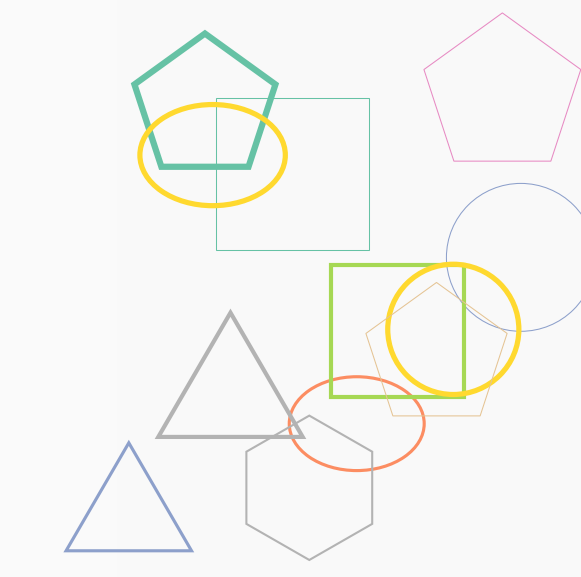[{"shape": "pentagon", "thickness": 3, "radius": 0.64, "center": [0.353, 0.814]}, {"shape": "square", "thickness": 0.5, "radius": 0.66, "center": [0.503, 0.698]}, {"shape": "oval", "thickness": 1.5, "radius": 0.58, "center": [0.614, 0.266]}, {"shape": "circle", "thickness": 0.5, "radius": 0.64, "center": [0.896, 0.553]}, {"shape": "triangle", "thickness": 1.5, "radius": 0.62, "center": [0.222, 0.108]}, {"shape": "pentagon", "thickness": 0.5, "radius": 0.71, "center": [0.864, 0.835]}, {"shape": "square", "thickness": 2, "radius": 0.57, "center": [0.684, 0.426]}, {"shape": "circle", "thickness": 2.5, "radius": 0.56, "center": [0.78, 0.429]}, {"shape": "oval", "thickness": 2.5, "radius": 0.63, "center": [0.366, 0.731]}, {"shape": "pentagon", "thickness": 0.5, "radius": 0.64, "center": [0.751, 0.382]}, {"shape": "hexagon", "thickness": 1, "radius": 0.62, "center": [0.532, 0.154]}, {"shape": "triangle", "thickness": 2, "radius": 0.72, "center": [0.397, 0.314]}]